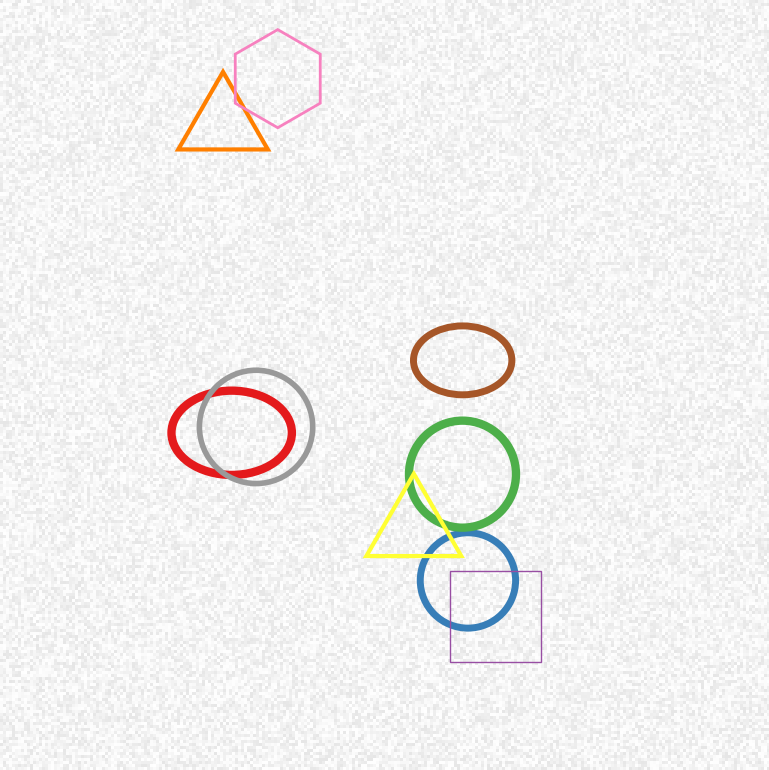[{"shape": "oval", "thickness": 3, "radius": 0.39, "center": [0.301, 0.438]}, {"shape": "circle", "thickness": 2.5, "radius": 0.31, "center": [0.608, 0.246]}, {"shape": "circle", "thickness": 3, "radius": 0.35, "center": [0.601, 0.384]}, {"shape": "square", "thickness": 0.5, "radius": 0.3, "center": [0.644, 0.2]}, {"shape": "triangle", "thickness": 1.5, "radius": 0.34, "center": [0.29, 0.839]}, {"shape": "triangle", "thickness": 1.5, "radius": 0.36, "center": [0.537, 0.313]}, {"shape": "oval", "thickness": 2.5, "radius": 0.32, "center": [0.601, 0.532]}, {"shape": "hexagon", "thickness": 1, "radius": 0.32, "center": [0.361, 0.898]}, {"shape": "circle", "thickness": 2, "radius": 0.37, "center": [0.333, 0.446]}]